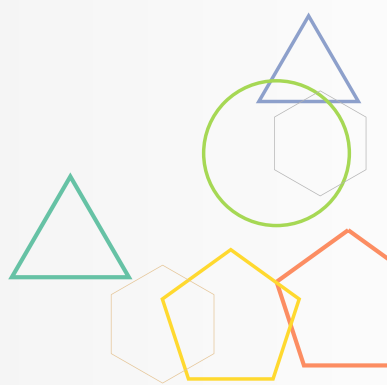[{"shape": "triangle", "thickness": 3, "radius": 0.87, "center": [0.182, 0.367]}, {"shape": "pentagon", "thickness": 3, "radius": 0.97, "center": [0.899, 0.208]}, {"shape": "triangle", "thickness": 2.5, "radius": 0.74, "center": [0.796, 0.81]}, {"shape": "circle", "thickness": 2.5, "radius": 0.94, "center": [0.714, 0.602]}, {"shape": "pentagon", "thickness": 2.5, "radius": 0.93, "center": [0.596, 0.166]}, {"shape": "hexagon", "thickness": 0.5, "radius": 0.77, "center": [0.42, 0.158]}, {"shape": "hexagon", "thickness": 0.5, "radius": 0.68, "center": [0.826, 0.628]}]